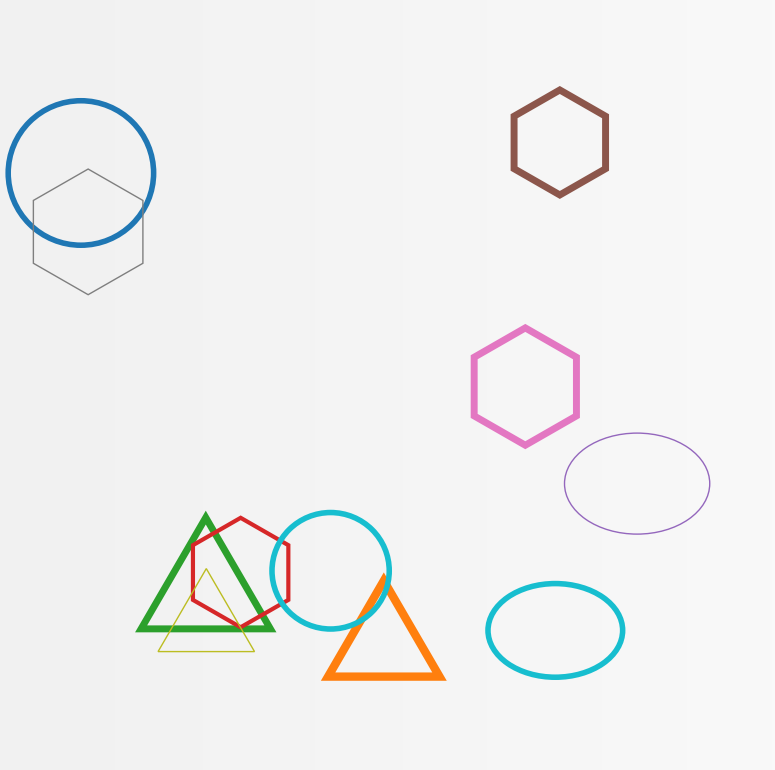[{"shape": "circle", "thickness": 2, "radius": 0.47, "center": [0.104, 0.775]}, {"shape": "triangle", "thickness": 3, "radius": 0.42, "center": [0.495, 0.163]}, {"shape": "triangle", "thickness": 2.5, "radius": 0.48, "center": [0.266, 0.231]}, {"shape": "hexagon", "thickness": 1.5, "radius": 0.36, "center": [0.311, 0.256]}, {"shape": "oval", "thickness": 0.5, "radius": 0.47, "center": [0.822, 0.372]}, {"shape": "hexagon", "thickness": 2.5, "radius": 0.34, "center": [0.722, 0.815]}, {"shape": "hexagon", "thickness": 2.5, "radius": 0.38, "center": [0.678, 0.498]}, {"shape": "hexagon", "thickness": 0.5, "radius": 0.41, "center": [0.114, 0.699]}, {"shape": "triangle", "thickness": 0.5, "radius": 0.36, "center": [0.266, 0.19]}, {"shape": "circle", "thickness": 2, "radius": 0.38, "center": [0.427, 0.259]}, {"shape": "oval", "thickness": 2, "radius": 0.43, "center": [0.717, 0.181]}]